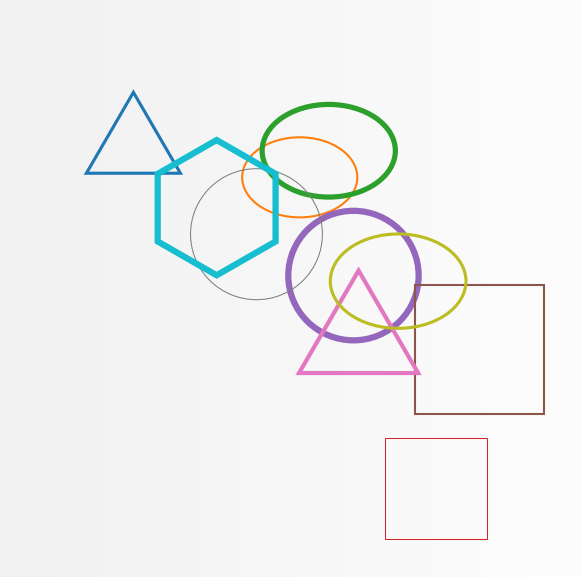[{"shape": "triangle", "thickness": 1.5, "radius": 0.47, "center": [0.23, 0.746]}, {"shape": "oval", "thickness": 1, "radius": 0.5, "center": [0.516, 0.692]}, {"shape": "oval", "thickness": 2.5, "radius": 0.57, "center": [0.566, 0.738]}, {"shape": "square", "thickness": 0.5, "radius": 0.44, "center": [0.75, 0.154]}, {"shape": "circle", "thickness": 3, "radius": 0.56, "center": [0.608, 0.522]}, {"shape": "square", "thickness": 1, "radius": 0.56, "center": [0.825, 0.394]}, {"shape": "triangle", "thickness": 2, "radius": 0.59, "center": [0.617, 0.412]}, {"shape": "circle", "thickness": 0.5, "radius": 0.57, "center": [0.441, 0.594]}, {"shape": "oval", "thickness": 1.5, "radius": 0.58, "center": [0.685, 0.512]}, {"shape": "hexagon", "thickness": 3, "radius": 0.59, "center": [0.373, 0.64]}]